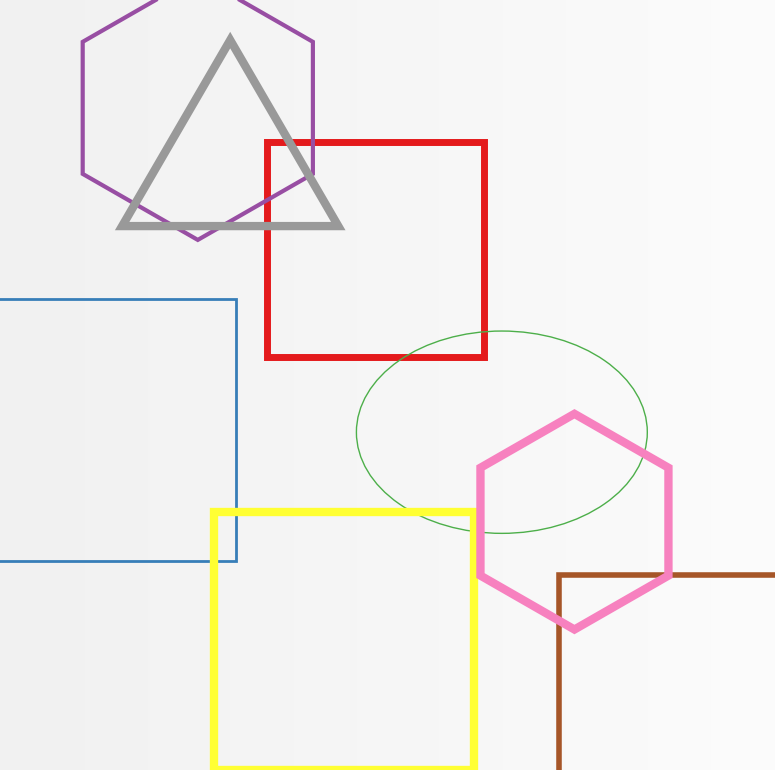[{"shape": "square", "thickness": 2.5, "radius": 0.7, "center": [0.484, 0.676]}, {"shape": "square", "thickness": 1, "radius": 0.85, "center": [0.135, 0.441]}, {"shape": "oval", "thickness": 0.5, "radius": 0.94, "center": [0.648, 0.439]}, {"shape": "hexagon", "thickness": 1.5, "radius": 0.86, "center": [0.255, 0.86]}, {"shape": "square", "thickness": 3, "radius": 0.84, "center": [0.444, 0.167]}, {"shape": "square", "thickness": 2, "radius": 0.7, "center": [0.862, 0.112]}, {"shape": "hexagon", "thickness": 3, "radius": 0.7, "center": [0.741, 0.323]}, {"shape": "triangle", "thickness": 3, "radius": 0.81, "center": [0.297, 0.787]}]